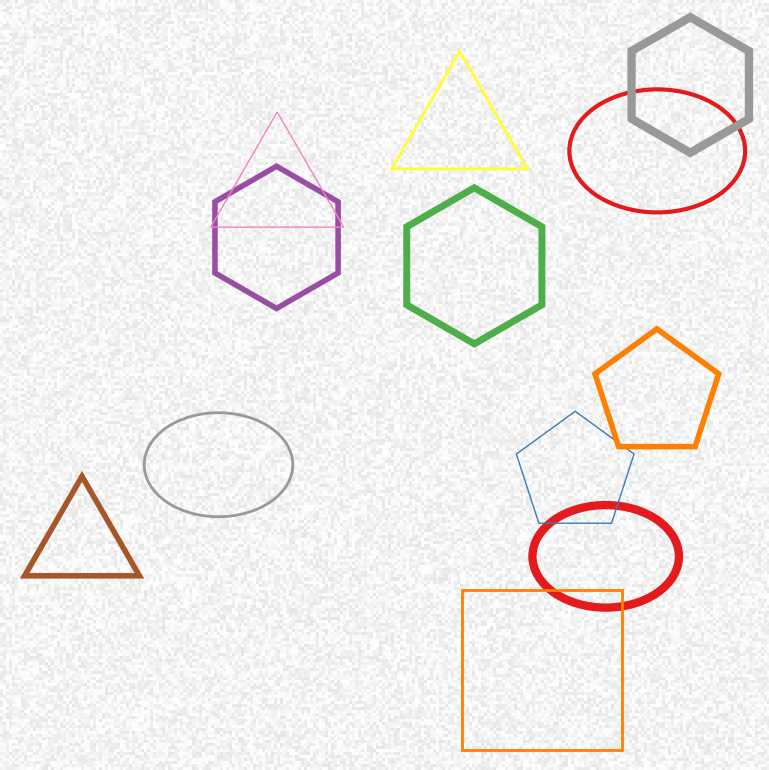[{"shape": "oval", "thickness": 1.5, "radius": 0.57, "center": [0.854, 0.804]}, {"shape": "oval", "thickness": 3, "radius": 0.48, "center": [0.787, 0.277]}, {"shape": "pentagon", "thickness": 0.5, "radius": 0.4, "center": [0.747, 0.386]}, {"shape": "hexagon", "thickness": 2.5, "radius": 0.51, "center": [0.616, 0.655]}, {"shape": "hexagon", "thickness": 2, "radius": 0.46, "center": [0.359, 0.692]}, {"shape": "pentagon", "thickness": 2, "radius": 0.42, "center": [0.853, 0.488]}, {"shape": "square", "thickness": 1, "radius": 0.52, "center": [0.704, 0.13]}, {"shape": "triangle", "thickness": 1, "radius": 0.51, "center": [0.597, 0.832]}, {"shape": "triangle", "thickness": 2, "radius": 0.43, "center": [0.107, 0.295]}, {"shape": "triangle", "thickness": 0.5, "radius": 0.5, "center": [0.36, 0.755]}, {"shape": "oval", "thickness": 1, "radius": 0.48, "center": [0.284, 0.396]}, {"shape": "hexagon", "thickness": 3, "radius": 0.44, "center": [0.896, 0.89]}]